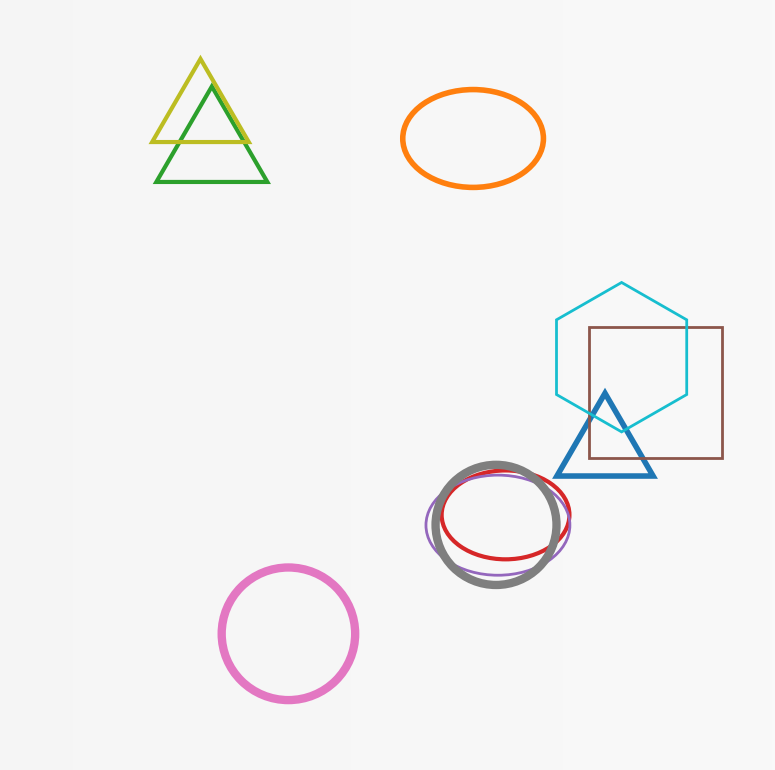[{"shape": "triangle", "thickness": 2, "radius": 0.36, "center": [0.781, 0.418]}, {"shape": "oval", "thickness": 2, "radius": 0.45, "center": [0.61, 0.82]}, {"shape": "triangle", "thickness": 1.5, "radius": 0.41, "center": [0.273, 0.805]}, {"shape": "oval", "thickness": 1.5, "radius": 0.41, "center": [0.652, 0.331]}, {"shape": "oval", "thickness": 1, "radius": 0.46, "center": [0.642, 0.318]}, {"shape": "square", "thickness": 1, "radius": 0.43, "center": [0.846, 0.49]}, {"shape": "circle", "thickness": 3, "radius": 0.43, "center": [0.372, 0.177]}, {"shape": "circle", "thickness": 3, "radius": 0.39, "center": [0.64, 0.318]}, {"shape": "triangle", "thickness": 1.5, "radius": 0.36, "center": [0.259, 0.852]}, {"shape": "hexagon", "thickness": 1, "radius": 0.49, "center": [0.802, 0.536]}]